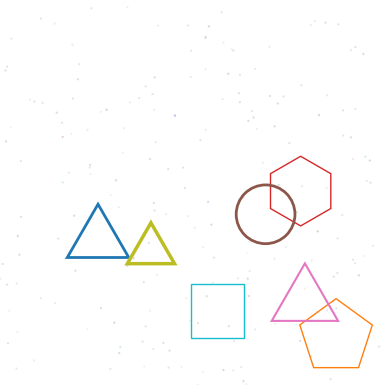[{"shape": "triangle", "thickness": 2, "radius": 0.46, "center": [0.255, 0.377]}, {"shape": "pentagon", "thickness": 1, "radius": 0.5, "center": [0.873, 0.125]}, {"shape": "hexagon", "thickness": 1, "radius": 0.45, "center": [0.781, 0.504]}, {"shape": "circle", "thickness": 2, "radius": 0.38, "center": [0.69, 0.443]}, {"shape": "triangle", "thickness": 1.5, "radius": 0.5, "center": [0.792, 0.216]}, {"shape": "triangle", "thickness": 2.5, "radius": 0.35, "center": [0.392, 0.351]}, {"shape": "square", "thickness": 1, "radius": 0.35, "center": [0.564, 0.192]}]